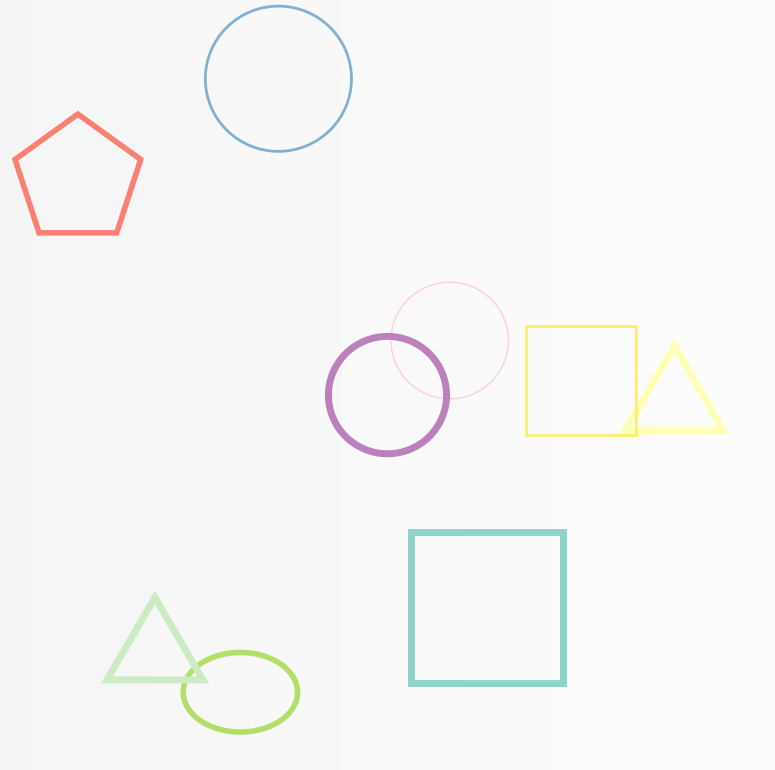[{"shape": "square", "thickness": 2.5, "radius": 0.49, "center": [0.628, 0.211]}, {"shape": "triangle", "thickness": 2.5, "radius": 0.37, "center": [0.87, 0.477]}, {"shape": "pentagon", "thickness": 2, "radius": 0.43, "center": [0.1, 0.767]}, {"shape": "circle", "thickness": 1, "radius": 0.47, "center": [0.359, 0.898]}, {"shape": "oval", "thickness": 2, "radius": 0.37, "center": [0.31, 0.101]}, {"shape": "circle", "thickness": 0.5, "radius": 0.38, "center": [0.58, 0.558]}, {"shape": "circle", "thickness": 2.5, "radius": 0.38, "center": [0.5, 0.487]}, {"shape": "triangle", "thickness": 2.5, "radius": 0.36, "center": [0.2, 0.153]}, {"shape": "square", "thickness": 1, "radius": 0.36, "center": [0.75, 0.506]}]